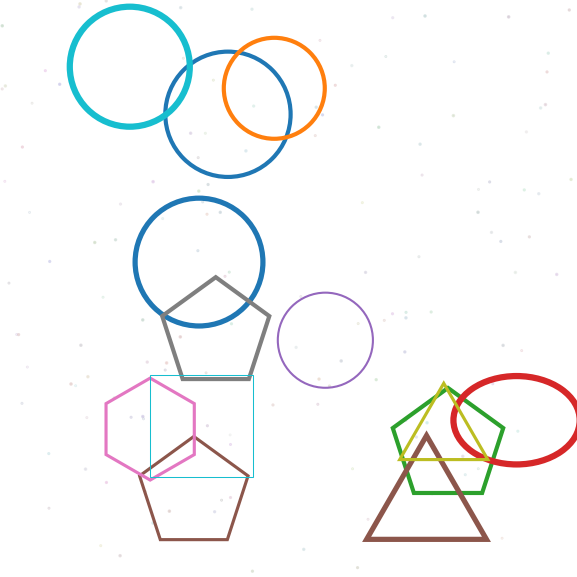[{"shape": "circle", "thickness": 2, "radius": 0.54, "center": [0.395, 0.801]}, {"shape": "circle", "thickness": 2.5, "radius": 0.55, "center": [0.345, 0.545]}, {"shape": "circle", "thickness": 2, "radius": 0.44, "center": [0.475, 0.846]}, {"shape": "pentagon", "thickness": 2, "radius": 0.5, "center": [0.776, 0.227]}, {"shape": "oval", "thickness": 3, "radius": 0.55, "center": [0.895, 0.271]}, {"shape": "circle", "thickness": 1, "radius": 0.41, "center": [0.563, 0.41]}, {"shape": "pentagon", "thickness": 1.5, "radius": 0.49, "center": [0.336, 0.145]}, {"shape": "triangle", "thickness": 2.5, "radius": 0.6, "center": [0.739, 0.125]}, {"shape": "hexagon", "thickness": 1.5, "radius": 0.44, "center": [0.26, 0.256]}, {"shape": "pentagon", "thickness": 2, "radius": 0.49, "center": [0.374, 0.422]}, {"shape": "triangle", "thickness": 1.5, "radius": 0.44, "center": [0.768, 0.247]}, {"shape": "square", "thickness": 0.5, "radius": 0.44, "center": [0.349, 0.262]}, {"shape": "circle", "thickness": 3, "radius": 0.52, "center": [0.225, 0.884]}]